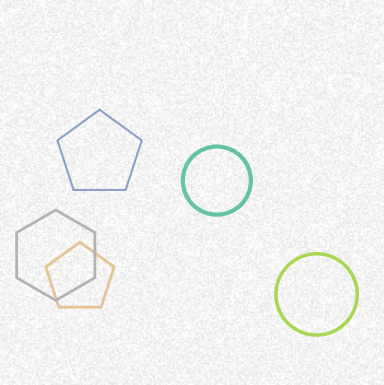[{"shape": "circle", "thickness": 3, "radius": 0.44, "center": [0.563, 0.531]}, {"shape": "pentagon", "thickness": 1.5, "radius": 0.58, "center": [0.259, 0.6]}, {"shape": "circle", "thickness": 2.5, "radius": 0.53, "center": [0.822, 0.235]}, {"shape": "pentagon", "thickness": 2, "radius": 0.47, "center": [0.208, 0.278]}, {"shape": "hexagon", "thickness": 2, "radius": 0.59, "center": [0.145, 0.337]}]